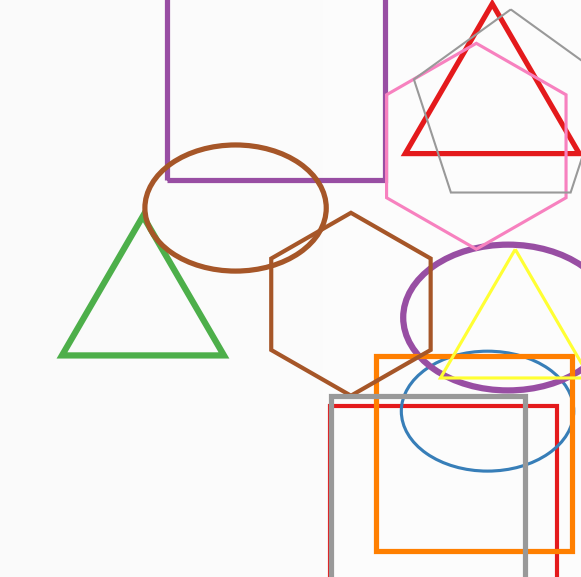[{"shape": "square", "thickness": 2, "radius": 0.98, "center": [0.763, 0.101]}, {"shape": "triangle", "thickness": 2.5, "radius": 0.86, "center": [0.847, 0.82]}, {"shape": "oval", "thickness": 1.5, "radius": 0.74, "center": [0.839, 0.287]}, {"shape": "triangle", "thickness": 3, "radius": 0.8, "center": [0.246, 0.464]}, {"shape": "oval", "thickness": 3, "radius": 0.9, "center": [0.874, 0.449]}, {"shape": "square", "thickness": 2.5, "radius": 0.94, "center": [0.475, 0.876]}, {"shape": "square", "thickness": 2.5, "radius": 0.84, "center": [0.815, 0.214]}, {"shape": "triangle", "thickness": 1.5, "radius": 0.74, "center": [0.886, 0.419]}, {"shape": "hexagon", "thickness": 2, "radius": 0.79, "center": [0.604, 0.472]}, {"shape": "oval", "thickness": 2.5, "radius": 0.78, "center": [0.405, 0.639]}, {"shape": "hexagon", "thickness": 1.5, "radius": 0.89, "center": [0.819, 0.746]}, {"shape": "square", "thickness": 2.5, "radius": 0.83, "center": [0.736, 0.146]}, {"shape": "pentagon", "thickness": 1, "radius": 0.88, "center": [0.879, 0.808]}]